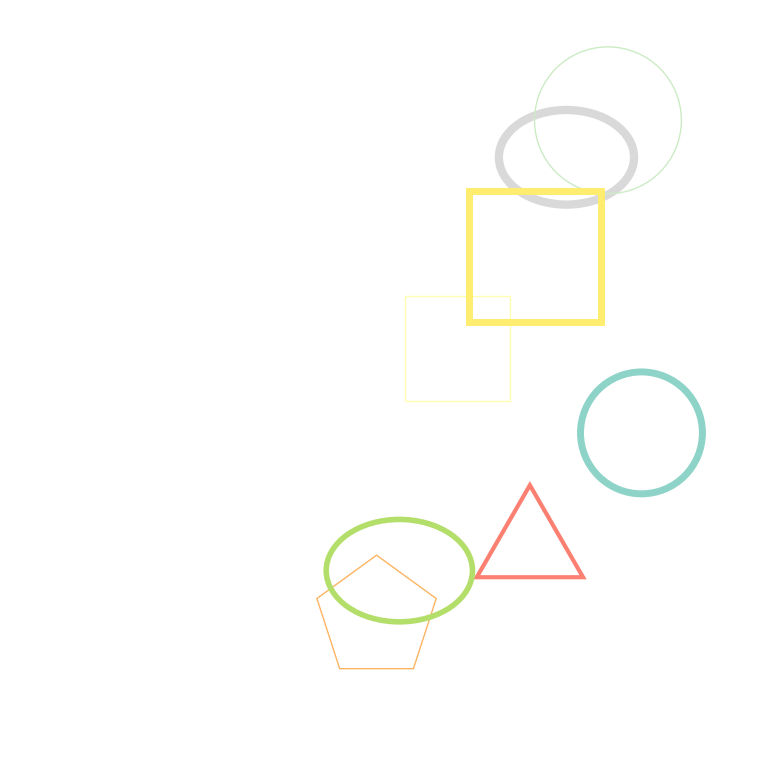[{"shape": "circle", "thickness": 2.5, "radius": 0.4, "center": [0.833, 0.438]}, {"shape": "square", "thickness": 0.5, "radius": 0.34, "center": [0.594, 0.548]}, {"shape": "triangle", "thickness": 1.5, "radius": 0.4, "center": [0.688, 0.29]}, {"shape": "pentagon", "thickness": 0.5, "radius": 0.41, "center": [0.489, 0.198]}, {"shape": "oval", "thickness": 2, "radius": 0.47, "center": [0.519, 0.259]}, {"shape": "oval", "thickness": 3, "radius": 0.44, "center": [0.736, 0.796]}, {"shape": "circle", "thickness": 0.5, "radius": 0.48, "center": [0.79, 0.844]}, {"shape": "square", "thickness": 2.5, "radius": 0.43, "center": [0.695, 0.667]}]